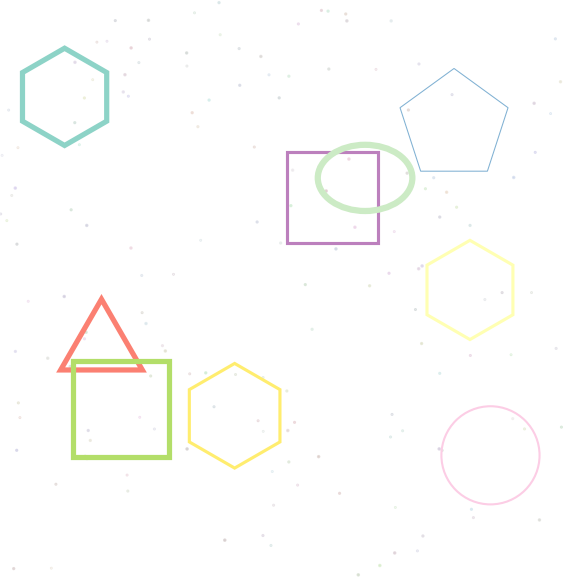[{"shape": "hexagon", "thickness": 2.5, "radius": 0.42, "center": [0.112, 0.831]}, {"shape": "hexagon", "thickness": 1.5, "radius": 0.43, "center": [0.814, 0.497]}, {"shape": "triangle", "thickness": 2.5, "radius": 0.41, "center": [0.176, 0.399]}, {"shape": "pentagon", "thickness": 0.5, "radius": 0.49, "center": [0.786, 0.782]}, {"shape": "square", "thickness": 2.5, "radius": 0.41, "center": [0.21, 0.291]}, {"shape": "circle", "thickness": 1, "radius": 0.42, "center": [0.849, 0.211]}, {"shape": "square", "thickness": 1.5, "radius": 0.39, "center": [0.575, 0.657]}, {"shape": "oval", "thickness": 3, "radius": 0.41, "center": [0.632, 0.691]}, {"shape": "hexagon", "thickness": 1.5, "radius": 0.45, "center": [0.406, 0.279]}]